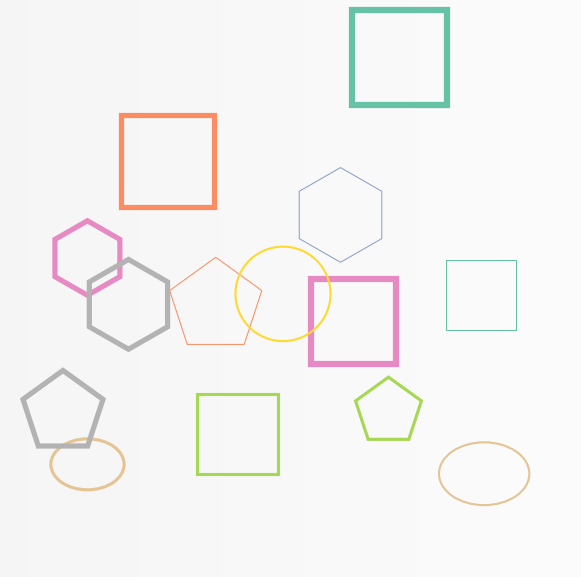[{"shape": "square", "thickness": 3, "radius": 0.41, "center": [0.687, 0.899]}, {"shape": "square", "thickness": 0.5, "radius": 0.3, "center": [0.827, 0.488]}, {"shape": "square", "thickness": 2.5, "radius": 0.4, "center": [0.288, 0.721]}, {"shape": "pentagon", "thickness": 0.5, "radius": 0.42, "center": [0.371, 0.47]}, {"shape": "hexagon", "thickness": 0.5, "radius": 0.41, "center": [0.586, 0.627]}, {"shape": "square", "thickness": 3, "radius": 0.37, "center": [0.608, 0.442]}, {"shape": "hexagon", "thickness": 2.5, "radius": 0.32, "center": [0.15, 0.552]}, {"shape": "pentagon", "thickness": 1.5, "radius": 0.3, "center": [0.668, 0.287]}, {"shape": "square", "thickness": 1.5, "radius": 0.35, "center": [0.409, 0.247]}, {"shape": "circle", "thickness": 1, "radius": 0.41, "center": [0.487, 0.49]}, {"shape": "oval", "thickness": 1, "radius": 0.39, "center": [0.833, 0.179]}, {"shape": "oval", "thickness": 1.5, "radius": 0.32, "center": [0.151, 0.195]}, {"shape": "pentagon", "thickness": 2.5, "radius": 0.36, "center": [0.108, 0.285]}, {"shape": "hexagon", "thickness": 2.5, "radius": 0.39, "center": [0.221, 0.472]}]